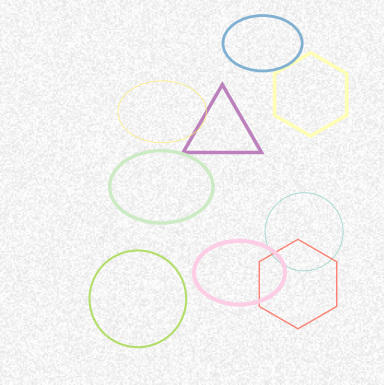[{"shape": "circle", "thickness": 0.5, "radius": 0.51, "center": [0.79, 0.398]}, {"shape": "hexagon", "thickness": 2.5, "radius": 0.54, "center": [0.807, 0.755]}, {"shape": "hexagon", "thickness": 1, "radius": 0.58, "center": [0.774, 0.262]}, {"shape": "oval", "thickness": 2, "radius": 0.51, "center": [0.682, 0.888]}, {"shape": "circle", "thickness": 1.5, "radius": 0.63, "center": [0.358, 0.224]}, {"shape": "oval", "thickness": 3, "radius": 0.59, "center": [0.622, 0.292]}, {"shape": "triangle", "thickness": 2.5, "radius": 0.59, "center": [0.577, 0.663]}, {"shape": "oval", "thickness": 2.5, "radius": 0.67, "center": [0.419, 0.515]}, {"shape": "oval", "thickness": 0.5, "radius": 0.57, "center": [0.421, 0.71]}]